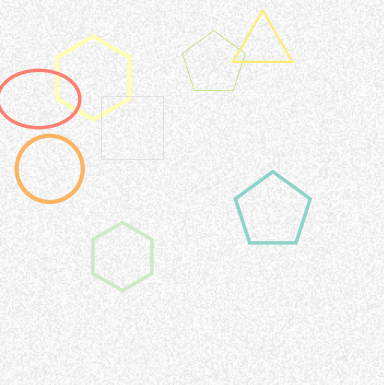[{"shape": "pentagon", "thickness": 2.5, "radius": 0.51, "center": [0.709, 0.452]}, {"shape": "hexagon", "thickness": 3, "radius": 0.54, "center": [0.242, 0.797]}, {"shape": "oval", "thickness": 2.5, "radius": 0.53, "center": [0.101, 0.743]}, {"shape": "circle", "thickness": 3, "radius": 0.43, "center": [0.129, 0.561]}, {"shape": "pentagon", "thickness": 0.5, "radius": 0.43, "center": [0.555, 0.834]}, {"shape": "square", "thickness": 0.5, "radius": 0.4, "center": [0.342, 0.669]}, {"shape": "hexagon", "thickness": 2.5, "radius": 0.44, "center": [0.318, 0.334]}, {"shape": "triangle", "thickness": 1.5, "radius": 0.45, "center": [0.682, 0.884]}]